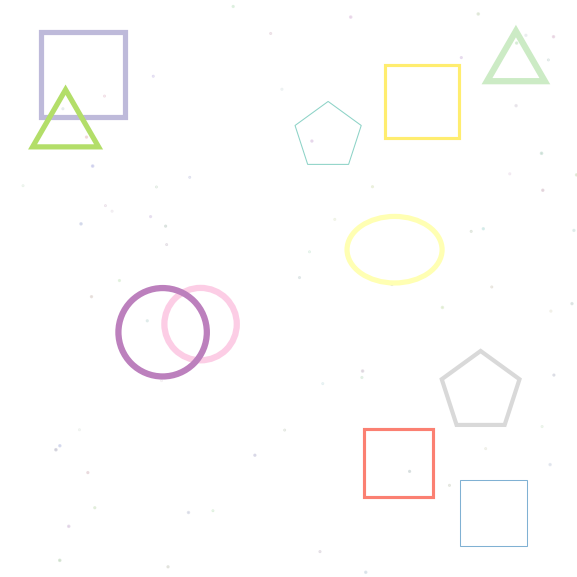[{"shape": "pentagon", "thickness": 0.5, "radius": 0.3, "center": [0.568, 0.763]}, {"shape": "oval", "thickness": 2.5, "radius": 0.41, "center": [0.683, 0.567]}, {"shape": "square", "thickness": 2.5, "radius": 0.37, "center": [0.144, 0.87]}, {"shape": "square", "thickness": 1.5, "radius": 0.3, "center": [0.69, 0.197]}, {"shape": "square", "thickness": 0.5, "radius": 0.29, "center": [0.855, 0.111]}, {"shape": "triangle", "thickness": 2.5, "radius": 0.33, "center": [0.114, 0.778]}, {"shape": "circle", "thickness": 3, "radius": 0.31, "center": [0.347, 0.438]}, {"shape": "pentagon", "thickness": 2, "radius": 0.35, "center": [0.832, 0.321]}, {"shape": "circle", "thickness": 3, "radius": 0.38, "center": [0.282, 0.424]}, {"shape": "triangle", "thickness": 3, "radius": 0.29, "center": [0.893, 0.887]}, {"shape": "square", "thickness": 1.5, "radius": 0.32, "center": [0.73, 0.823]}]